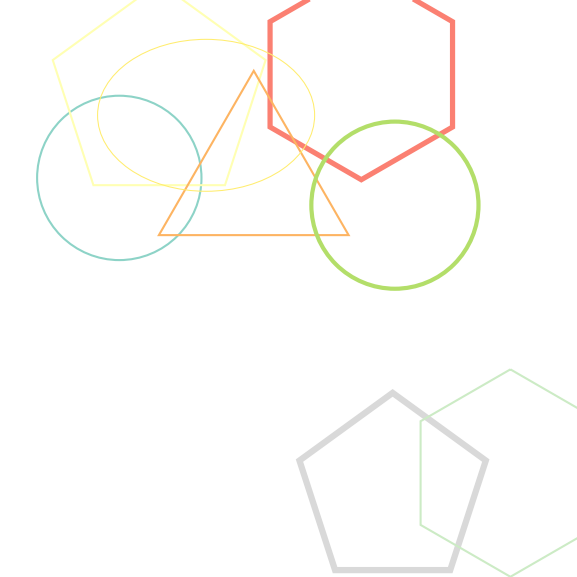[{"shape": "circle", "thickness": 1, "radius": 0.71, "center": [0.207, 0.691]}, {"shape": "pentagon", "thickness": 1, "radius": 0.97, "center": [0.276, 0.835]}, {"shape": "hexagon", "thickness": 2.5, "radius": 0.91, "center": [0.626, 0.87]}, {"shape": "triangle", "thickness": 1, "radius": 0.95, "center": [0.439, 0.687]}, {"shape": "circle", "thickness": 2, "radius": 0.72, "center": [0.684, 0.644]}, {"shape": "pentagon", "thickness": 3, "radius": 0.85, "center": [0.68, 0.149]}, {"shape": "hexagon", "thickness": 1, "radius": 0.9, "center": [0.884, 0.18]}, {"shape": "oval", "thickness": 0.5, "radius": 0.94, "center": [0.357, 0.799]}]